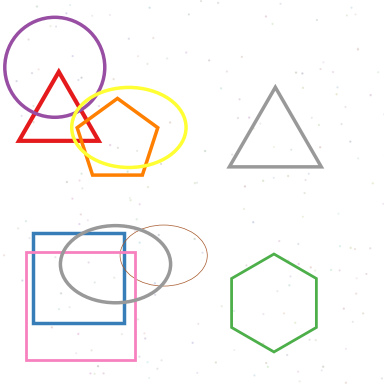[{"shape": "triangle", "thickness": 3, "radius": 0.6, "center": [0.153, 0.694]}, {"shape": "square", "thickness": 2.5, "radius": 0.59, "center": [0.204, 0.278]}, {"shape": "hexagon", "thickness": 2, "radius": 0.64, "center": [0.712, 0.213]}, {"shape": "circle", "thickness": 2.5, "radius": 0.65, "center": [0.142, 0.825]}, {"shape": "pentagon", "thickness": 2.5, "radius": 0.55, "center": [0.305, 0.634]}, {"shape": "oval", "thickness": 2.5, "radius": 0.74, "center": [0.335, 0.669]}, {"shape": "oval", "thickness": 0.5, "radius": 0.57, "center": [0.425, 0.336]}, {"shape": "square", "thickness": 2, "radius": 0.7, "center": [0.209, 0.205]}, {"shape": "oval", "thickness": 2.5, "radius": 0.72, "center": [0.3, 0.314]}, {"shape": "triangle", "thickness": 2.5, "radius": 0.69, "center": [0.715, 0.636]}]